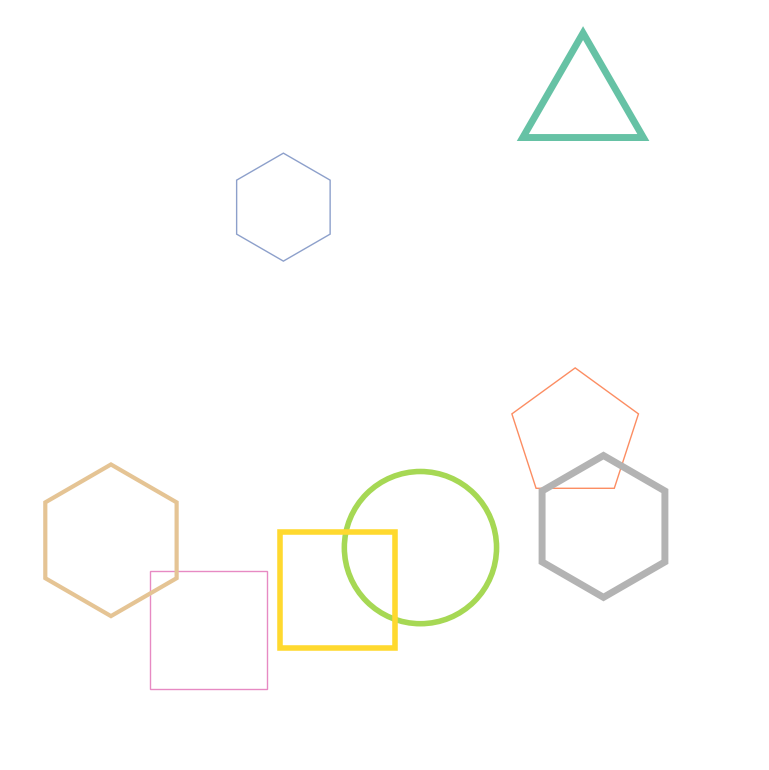[{"shape": "triangle", "thickness": 2.5, "radius": 0.45, "center": [0.757, 0.867]}, {"shape": "pentagon", "thickness": 0.5, "radius": 0.43, "center": [0.747, 0.436]}, {"shape": "hexagon", "thickness": 0.5, "radius": 0.35, "center": [0.368, 0.731]}, {"shape": "square", "thickness": 0.5, "radius": 0.38, "center": [0.271, 0.182]}, {"shape": "circle", "thickness": 2, "radius": 0.49, "center": [0.546, 0.289]}, {"shape": "square", "thickness": 2, "radius": 0.38, "center": [0.438, 0.233]}, {"shape": "hexagon", "thickness": 1.5, "radius": 0.49, "center": [0.144, 0.298]}, {"shape": "hexagon", "thickness": 2.5, "radius": 0.46, "center": [0.784, 0.316]}]